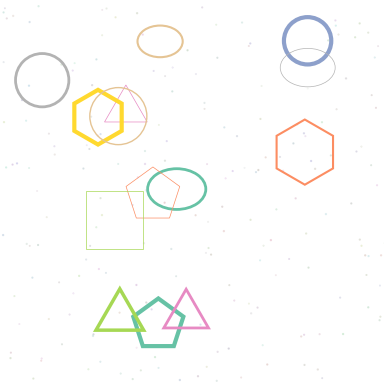[{"shape": "pentagon", "thickness": 3, "radius": 0.34, "center": [0.411, 0.156]}, {"shape": "oval", "thickness": 2, "radius": 0.38, "center": [0.459, 0.509]}, {"shape": "pentagon", "thickness": 0.5, "radius": 0.37, "center": [0.397, 0.493]}, {"shape": "hexagon", "thickness": 1.5, "radius": 0.42, "center": [0.792, 0.605]}, {"shape": "circle", "thickness": 3, "radius": 0.31, "center": [0.799, 0.894]}, {"shape": "triangle", "thickness": 2, "radius": 0.34, "center": [0.484, 0.182]}, {"shape": "triangle", "thickness": 0.5, "radius": 0.32, "center": [0.327, 0.715]}, {"shape": "square", "thickness": 0.5, "radius": 0.37, "center": [0.297, 0.429]}, {"shape": "triangle", "thickness": 2.5, "radius": 0.36, "center": [0.311, 0.178]}, {"shape": "hexagon", "thickness": 3, "radius": 0.36, "center": [0.255, 0.696]}, {"shape": "circle", "thickness": 1, "radius": 0.37, "center": [0.307, 0.698]}, {"shape": "oval", "thickness": 1.5, "radius": 0.29, "center": [0.416, 0.893]}, {"shape": "circle", "thickness": 2, "radius": 0.35, "center": [0.11, 0.792]}, {"shape": "oval", "thickness": 0.5, "radius": 0.36, "center": [0.799, 0.824]}]